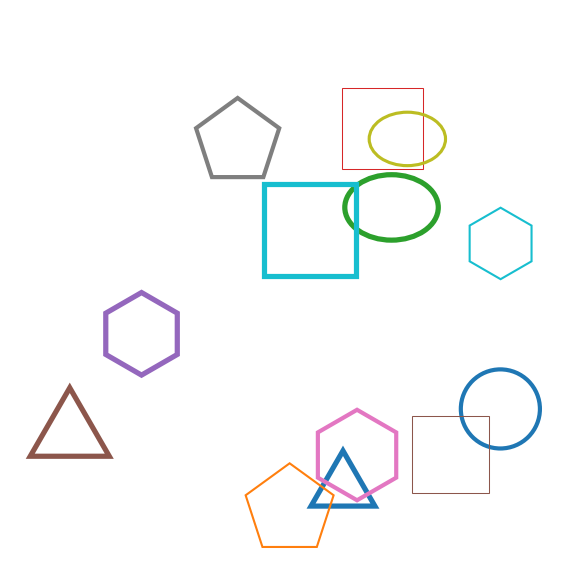[{"shape": "triangle", "thickness": 2.5, "radius": 0.32, "center": [0.594, 0.155]}, {"shape": "circle", "thickness": 2, "radius": 0.34, "center": [0.866, 0.291]}, {"shape": "pentagon", "thickness": 1, "radius": 0.4, "center": [0.502, 0.117]}, {"shape": "oval", "thickness": 2.5, "radius": 0.4, "center": [0.678, 0.64]}, {"shape": "square", "thickness": 0.5, "radius": 0.35, "center": [0.662, 0.776]}, {"shape": "hexagon", "thickness": 2.5, "radius": 0.36, "center": [0.245, 0.421]}, {"shape": "square", "thickness": 0.5, "radius": 0.33, "center": [0.78, 0.212]}, {"shape": "triangle", "thickness": 2.5, "radius": 0.4, "center": [0.121, 0.249]}, {"shape": "hexagon", "thickness": 2, "radius": 0.39, "center": [0.618, 0.211]}, {"shape": "pentagon", "thickness": 2, "radius": 0.38, "center": [0.412, 0.754]}, {"shape": "oval", "thickness": 1.5, "radius": 0.33, "center": [0.705, 0.759]}, {"shape": "hexagon", "thickness": 1, "radius": 0.31, "center": [0.867, 0.578]}, {"shape": "square", "thickness": 2.5, "radius": 0.4, "center": [0.537, 0.601]}]